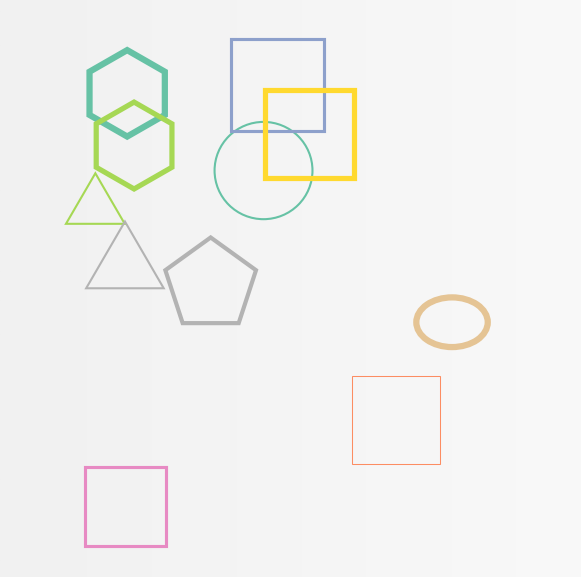[{"shape": "circle", "thickness": 1, "radius": 0.42, "center": [0.453, 0.704]}, {"shape": "hexagon", "thickness": 3, "radius": 0.37, "center": [0.219, 0.838]}, {"shape": "square", "thickness": 0.5, "radius": 0.38, "center": [0.681, 0.272]}, {"shape": "square", "thickness": 1.5, "radius": 0.4, "center": [0.477, 0.852]}, {"shape": "square", "thickness": 1.5, "radius": 0.35, "center": [0.216, 0.122]}, {"shape": "hexagon", "thickness": 2.5, "radius": 0.38, "center": [0.231, 0.747]}, {"shape": "triangle", "thickness": 1, "radius": 0.29, "center": [0.164, 0.641]}, {"shape": "square", "thickness": 2.5, "radius": 0.38, "center": [0.533, 0.767]}, {"shape": "oval", "thickness": 3, "radius": 0.31, "center": [0.778, 0.441]}, {"shape": "pentagon", "thickness": 2, "radius": 0.41, "center": [0.362, 0.506]}, {"shape": "triangle", "thickness": 1, "radius": 0.39, "center": [0.215, 0.538]}]